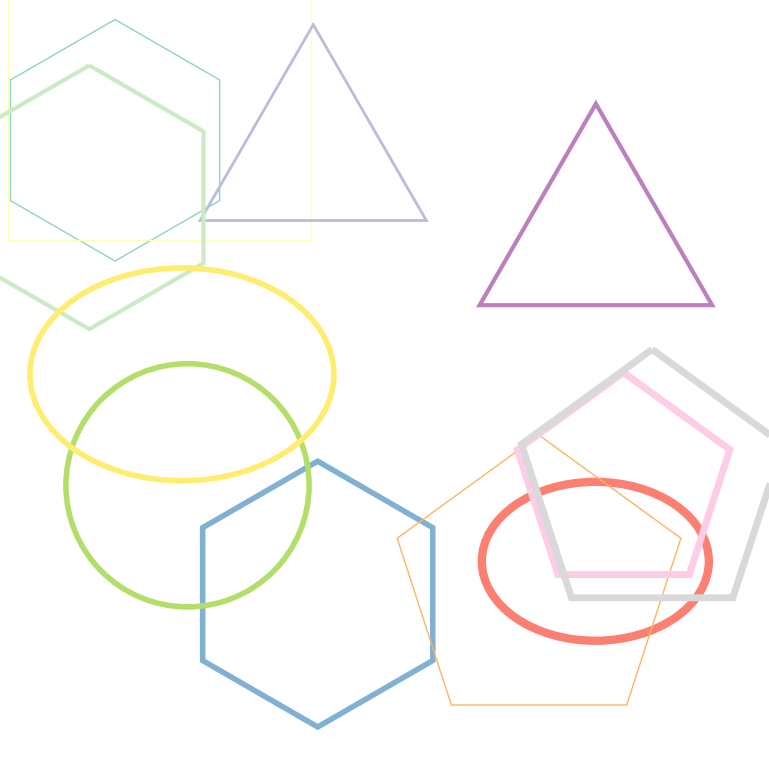[{"shape": "hexagon", "thickness": 0.5, "radius": 0.78, "center": [0.149, 0.818]}, {"shape": "square", "thickness": 0.5, "radius": 0.98, "center": [0.207, 0.884]}, {"shape": "triangle", "thickness": 1, "radius": 0.85, "center": [0.407, 0.798]}, {"shape": "oval", "thickness": 3, "radius": 0.74, "center": [0.773, 0.271]}, {"shape": "hexagon", "thickness": 2, "radius": 0.86, "center": [0.413, 0.228]}, {"shape": "pentagon", "thickness": 0.5, "radius": 0.97, "center": [0.7, 0.241]}, {"shape": "circle", "thickness": 2, "radius": 0.79, "center": [0.244, 0.37]}, {"shape": "pentagon", "thickness": 2.5, "radius": 0.73, "center": [0.81, 0.371]}, {"shape": "pentagon", "thickness": 2.5, "radius": 0.89, "center": [0.847, 0.368]}, {"shape": "triangle", "thickness": 1.5, "radius": 0.87, "center": [0.774, 0.691]}, {"shape": "hexagon", "thickness": 1.5, "radius": 0.86, "center": [0.116, 0.744]}, {"shape": "oval", "thickness": 2, "radius": 0.99, "center": [0.236, 0.514]}]